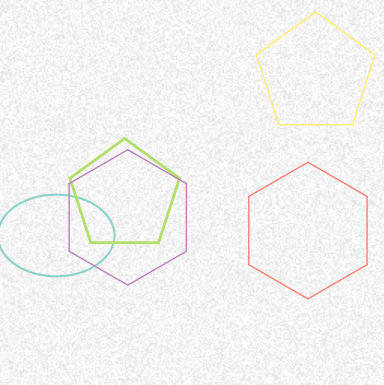[{"shape": "oval", "thickness": 1.5, "radius": 0.76, "center": [0.146, 0.388]}, {"shape": "hexagon", "thickness": 1, "radius": 0.89, "center": [0.8, 0.401]}, {"shape": "pentagon", "thickness": 2, "radius": 0.75, "center": [0.324, 0.491]}, {"shape": "hexagon", "thickness": 1, "radius": 0.88, "center": [0.332, 0.435]}, {"shape": "pentagon", "thickness": 1, "radius": 0.81, "center": [0.82, 0.807]}]